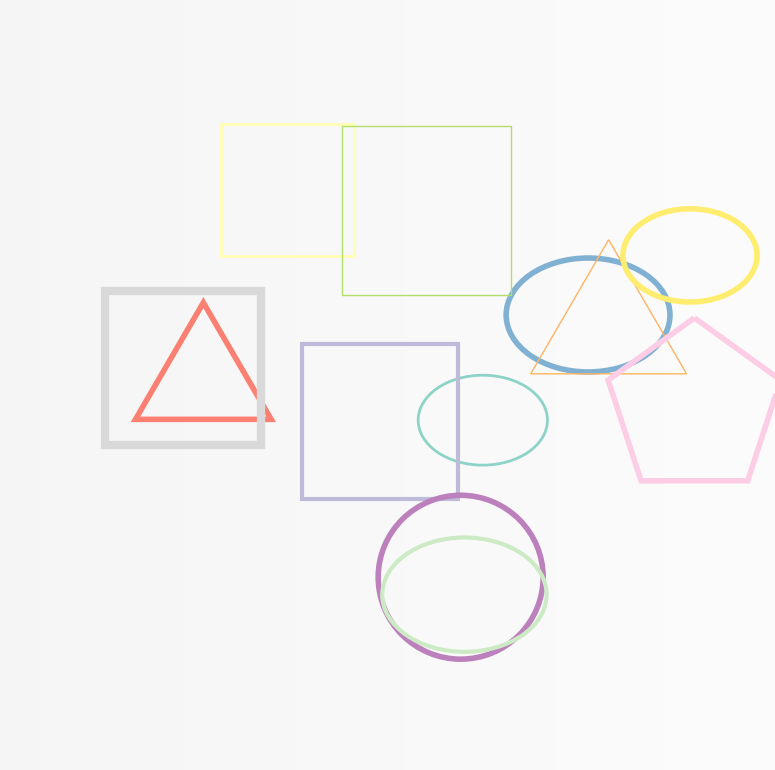[{"shape": "oval", "thickness": 1, "radius": 0.42, "center": [0.623, 0.454]}, {"shape": "square", "thickness": 1, "radius": 0.43, "center": [0.37, 0.753]}, {"shape": "square", "thickness": 1.5, "radius": 0.5, "center": [0.49, 0.453]}, {"shape": "triangle", "thickness": 2, "radius": 0.51, "center": [0.262, 0.506]}, {"shape": "oval", "thickness": 2, "radius": 0.53, "center": [0.759, 0.591]}, {"shape": "triangle", "thickness": 0.5, "radius": 0.58, "center": [0.785, 0.573]}, {"shape": "square", "thickness": 0.5, "radius": 0.55, "center": [0.55, 0.726]}, {"shape": "pentagon", "thickness": 2, "radius": 0.58, "center": [0.896, 0.47]}, {"shape": "square", "thickness": 3, "radius": 0.5, "center": [0.236, 0.522]}, {"shape": "circle", "thickness": 2, "radius": 0.53, "center": [0.594, 0.25]}, {"shape": "oval", "thickness": 1.5, "radius": 0.53, "center": [0.599, 0.228]}, {"shape": "oval", "thickness": 2, "radius": 0.43, "center": [0.89, 0.668]}]